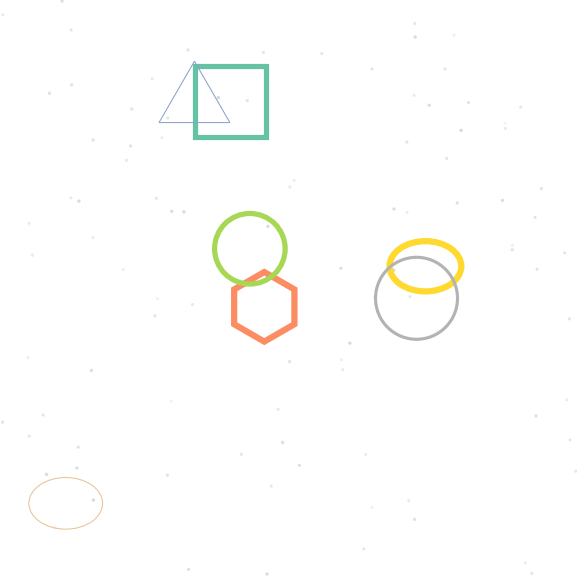[{"shape": "square", "thickness": 2.5, "radius": 0.31, "center": [0.398, 0.823]}, {"shape": "hexagon", "thickness": 3, "radius": 0.3, "center": [0.458, 0.468]}, {"shape": "triangle", "thickness": 0.5, "radius": 0.35, "center": [0.337, 0.822]}, {"shape": "circle", "thickness": 2.5, "radius": 0.31, "center": [0.433, 0.568]}, {"shape": "oval", "thickness": 3, "radius": 0.31, "center": [0.737, 0.538]}, {"shape": "oval", "thickness": 0.5, "radius": 0.32, "center": [0.114, 0.128]}, {"shape": "circle", "thickness": 1.5, "radius": 0.35, "center": [0.721, 0.483]}]